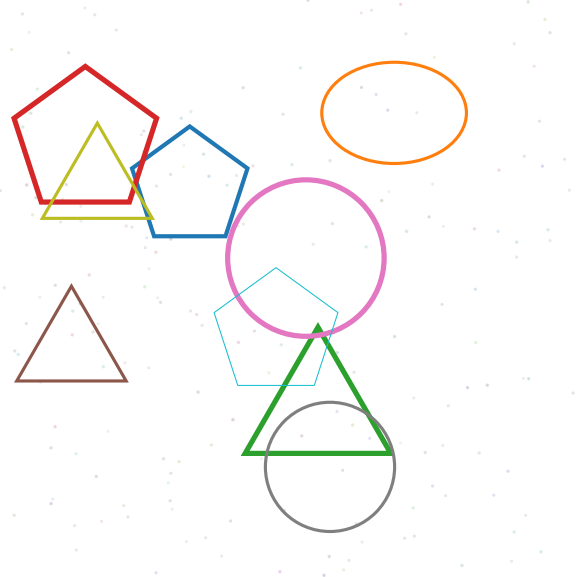[{"shape": "pentagon", "thickness": 2, "radius": 0.53, "center": [0.329, 0.675]}, {"shape": "oval", "thickness": 1.5, "radius": 0.63, "center": [0.682, 0.804]}, {"shape": "triangle", "thickness": 2.5, "radius": 0.73, "center": [0.551, 0.287]}, {"shape": "pentagon", "thickness": 2.5, "radius": 0.65, "center": [0.148, 0.754]}, {"shape": "triangle", "thickness": 1.5, "radius": 0.55, "center": [0.124, 0.394]}, {"shape": "circle", "thickness": 2.5, "radius": 0.68, "center": [0.53, 0.552]}, {"shape": "circle", "thickness": 1.5, "radius": 0.56, "center": [0.571, 0.191]}, {"shape": "triangle", "thickness": 1.5, "radius": 0.55, "center": [0.169, 0.676]}, {"shape": "pentagon", "thickness": 0.5, "radius": 0.56, "center": [0.478, 0.423]}]